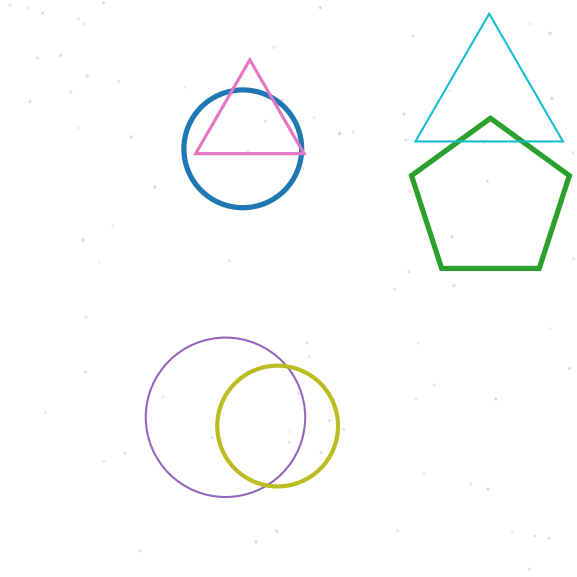[{"shape": "circle", "thickness": 2.5, "radius": 0.51, "center": [0.42, 0.741]}, {"shape": "pentagon", "thickness": 2.5, "radius": 0.72, "center": [0.849, 0.651]}, {"shape": "circle", "thickness": 1, "radius": 0.69, "center": [0.39, 0.277]}, {"shape": "triangle", "thickness": 1.5, "radius": 0.54, "center": [0.433, 0.787]}, {"shape": "circle", "thickness": 2, "radius": 0.52, "center": [0.481, 0.261]}, {"shape": "triangle", "thickness": 1, "radius": 0.74, "center": [0.847, 0.828]}]